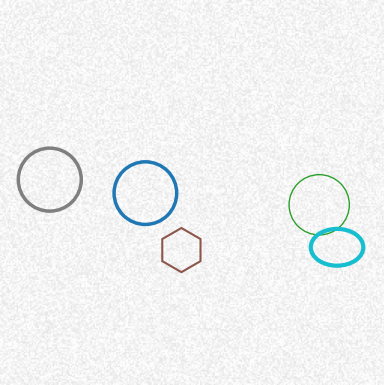[{"shape": "circle", "thickness": 2.5, "radius": 0.41, "center": [0.378, 0.498]}, {"shape": "circle", "thickness": 1, "radius": 0.39, "center": [0.829, 0.468]}, {"shape": "hexagon", "thickness": 1.5, "radius": 0.29, "center": [0.471, 0.35]}, {"shape": "circle", "thickness": 2.5, "radius": 0.41, "center": [0.129, 0.533]}, {"shape": "oval", "thickness": 3, "radius": 0.34, "center": [0.875, 0.358]}]